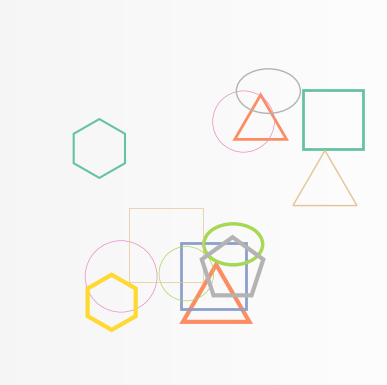[{"shape": "hexagon", "thickness": 1.5, "radius": 0.38, "center": [0.256, 0.614]}, {"shape": "square", "thickness": 2, "radius": 0.38, "center": [0.86, 0.69]}, {"shape": "triangle", "thickness": 3, "radius": 0.5, "center": [0.558, 0.214]}, {"shape": "triangle", "thickness": 2, "radius": 0.39, "center": [0.673, 0.677]}, {"shape": "square", "thickness": 2, "radius": 0.42, "center": [0.551, 0.283]}, {"shape": "circle", "thickness": 0.5, "radius": 0.46, "center": [0.312, 0.282]}, {"shape": "circle", "thickness": 0.5, "radius": 0.4, "center": [0.628, 0.684]}, {"shape": "oval", "thickness": 2.5, "radius": 0.38, "center": [0.602, 0.365]}, {"shape": "circle", "thickness": 0.5, "radius": 0.35, "center": [0.481, 0.289]}, {"shape": "hexagon", "thickness": 3, "radius": 0.36, "center": [0.288, 0.215]}, {"shape": "square", "thickness": 0.5, "radius": 0.48, "center": [0.428, 0.364]}, {"shape": "triangle", "thickness": 1, "radius": 0.48, "center": [0.839, 0.514]}, {"shape": "oval", "thickness": 1, "radius": 0.41, "center": [0.693, 0.763]}, {"shape": "pentagon", "thickness": 3, "radius": 0.42, "center": [0.6, 0.3]}]